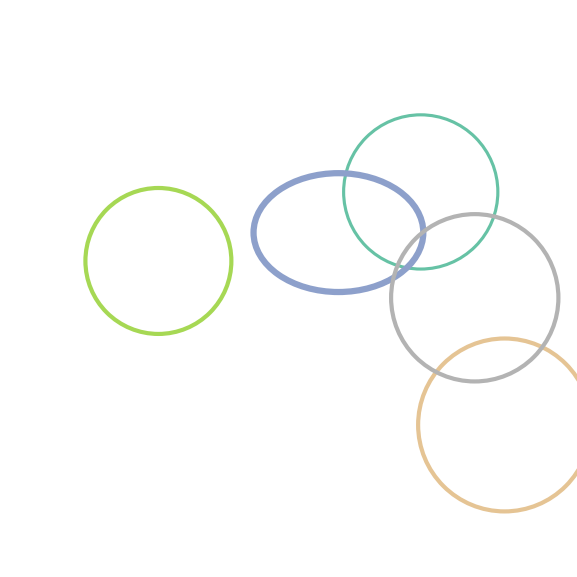[{"shape": "circle", "thickness": 1.5, "radius": 0.67, "center": [0.729, 0.667]}, {"shape": "oval", "thickness": 3, "radius": 0.73, "center": [0.586, 0.596]}, {"shape": "circle", "thickness": 2, "radius": 0.63, "center": [0.274, 0.547]}, {"shape": "circle", "thickness": 2, "radius": 0.75, "center": [0.874, 0.263]}, {"shape": "circle", "thickness": 2, "radius": 0.72, "center": [0.822, 0.483]}]